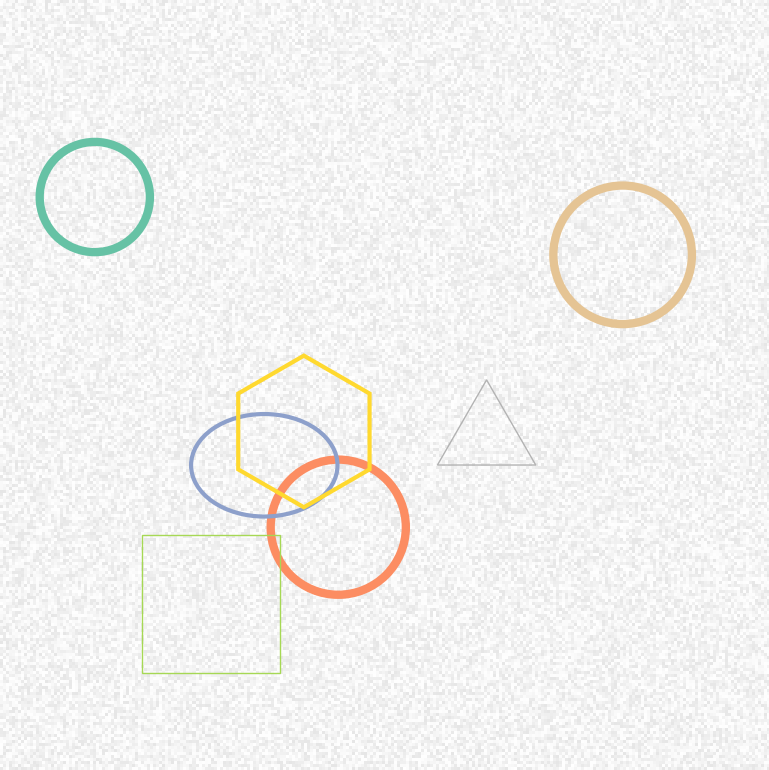[{"shape": "circle", "thickness": 3, "radius": 0.36, "center": [0.123, 0.744]}, {"shape": "circle", "thickness": 3, "radius": 0.44, "center": [0.439, 0.315]}, {"shape": "oval", "thickness": 1.5, "radius": 0.48, "center": [0.343, 0.396]}, {"shape": "square", "thickness": 0.5, "radius": 0.45, "center": [0.274, 0.216]}, {"shape": "hexagon", "thickness": 1.5, "radius": 0.49, "center": [0.395, 0.44]}, {"shape": "circle", "thickness": 3, "radius": 0.45, "center": [0.809, 0.669]}, {"shape": "triangle", "thickness": 0.5, "radius": 0.37, "center": [0.632, 0.433]}]